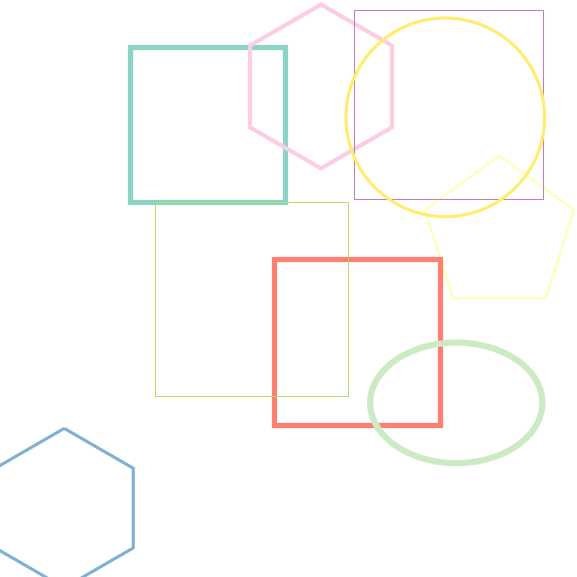[{"shape": "square", "thickness": 2.5, "radius": 0.67, "center": [0.36, 0.783]}, {"shape": "pentagon", "thickness": 1, "radius": 0.68, "center": [0.865, 0.593]}, {"shape": "square", "thickness": 2.5, "radius": 0.72, "center": [0.618, 0.406]}, {"shape": "hexagon", "thickness": 1.5, "radius": 0.69, "center": [0.111, 0.119]}, {"shape": "square", "thickness": 0.5, "radius": 0.84, "center": [0.436, 0.481]}, {"shape": "hexagon", "thickness": 2, "radius": 0.71, "center": [0.556, 0.849]}, {"shape": "square", "thickness": 0.5, "radius": 0.82, "center": [0.777, 0.818]}, {"shape": "oval", "thickness": 3, "radius": 0.75, "center": [0.79, 0.302]}, {"shape": "circle", "thickness": 1.5, "radius": 0.86, "center": [0.771, 0.796]}]